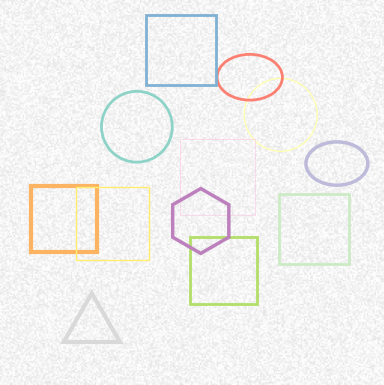[{"shape": "circle", "thickness": 2, "radius": 0.46, "center": [0.356, 0.671]}, {"shape": "circle", "thickness": 1, "radius": 0.47, "center": [0.729, 0.702]}, {"shape": "oval", "thickness": 2.5, "radius": 0.4, "center": [0.875, 0.575]}, {"shape": "oval", "thickness": 2, "radius": 0.42, "center": [0.649, 0.799]}, {"shape": "square", "thickness": 2, "radius": 0.46, "center": [0.47, 0.87]}, {"shape": "square", "thickness": 3, "radius": 0.43, "center": [0.166, 0.431]}, {"shape": "square", "thickness": 2, "radius": 0.43, "center": [0.582, 0.297]}, {"shape": "square", "thickness": 0.5, "radius": 0.49, "center": [0.565, 0.54]}, {"shape": "triangle", "thickness": 3, "radius": 0.42, "center": [0.238, 0.154]}, {"shape": "hexagon", "thickness": 2.5, "radius": 0.42, "center": [0.521, 0.426]}, {"shape": "square", "thickness": 2, "radius": 0.45, "center": [0.816, 0.405]}, {"shape": "square", "thickness": 1, "radius": 0.47, "center": [0.291, 0.42]}]